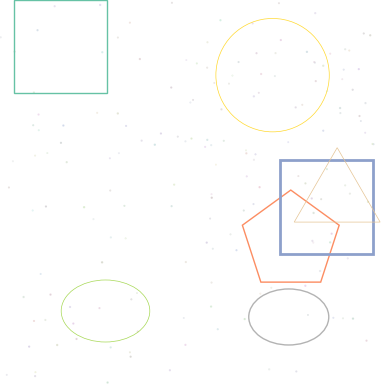[{"shape": "square", "thickness": 1, "radius": 0.61, "center": [0.157, 0.879]}, {"shape": "pentagon", "thickness": 1, "radius": 0.66, "center": [0.755, 0.374]}, {"shape": "square", "thickness": 2, "radius": 0.61, "center": [0.848, 0.462]}, {"shape": "oval", "thickness": 0.5, "radius": 0.58, "center": [0.274, 0.192]}, {"shape": "circle", "thickness": 0.5, "radius": 0.74, "center": [0.708, 0.805]}, {"shape": "triangle", "thickness": 0.5, "radius": 0.64, "center": [0.876, 0.488]}, {"shape": "oval", "thickness": 1, "radius": 0.52, "center": [0.75, 0.177]}]